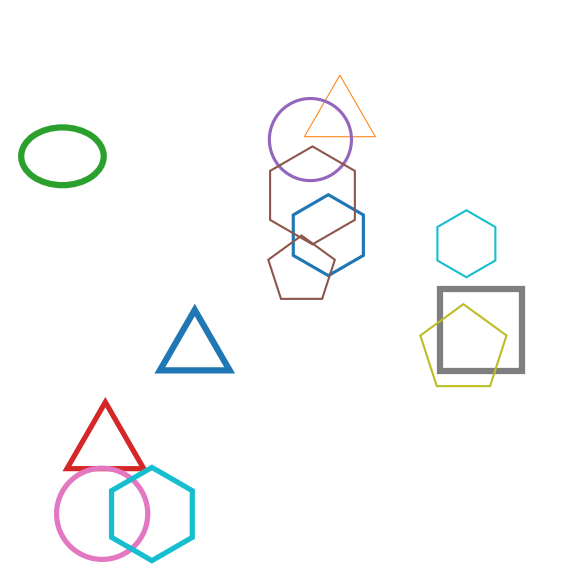[{"shape": "hexagon", "thickness": 1.5, "radius": 0.35, "center": [0.569, 0.592]}, {"shape": "triangle", "thickness": 3, "radius": 0.35, "center": [0.337, 0.393]}, {"shape": "triangle", "thickness": 0.5, "radius": 0.36, "center": [0.589, 0.798]}, {"shape": "oval", "thickness": 3, "radius": 0.36, "center": [0.108, 0.729]}, {"shape": "triangle", "thickness": 2.5, "radius": 0.38, "center": [0.182, 0.226]}, {"shape": "circle", "thickness": 1.5, "radius": 0.36, "center": [0.538, 0.757]}, {"shape": "pentagon", "thickness": 1, "radius": 0.3, "center": [0.522, 0.531]}, {"shape": "hexagon", "thickness": 1, "radius": 0.42, "center": [0.541, 0.661]}, {"shape": "circle", "thickness": 2.5, "radius": 0.39, "center": [0.177, 0.109]}, {"shape": "square", "thickness": 3, "radius": 0.36, "center": [0.833, 0.427]}, {"shape": "pentagon", "thickness": 1, "radius": 0.39, "center": [0.802, 0.394]}, {"shape": "hexagon", "thickness": 2.5, "radius": 0.4, "center": [0.263, 0.109]}, {"shape": "hexagon", "thickness": 1, "radius": 0.29, "center": [0.808, 0.577]}]